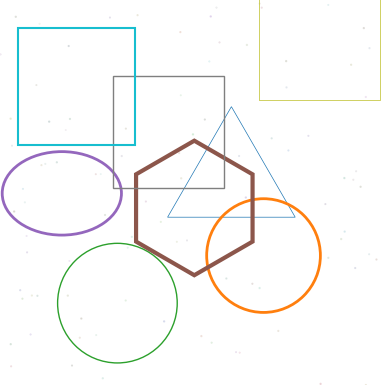[{"shape": "triangle", "thickness": 0.5, "radius": 0.96, "center": [0.601, 0.532]}, {"shape": "circle", "thickness": 2, "radius": 0.74, "center": [0.685, 0.336]}, {"shape": "circle", "thickness": 1, "radius": 0.78, "center": [0.305, 0.213]}, {"shape": "oval", "thickness": 2, "radius": 0.77, "center": [0.161, 0.498]}, {"shape": "hexagon", "thickness": 3, "radius": 0.87, "center": [0.505, 0.46]}, {"shape": "square", "thickness": 1, "radius": 0.72, "center": [0.437, 0.657]}, {"shape": "square", "thickness": 0.5, "radius": 0.79, "center": [0.829, 0.896]}, {"shape": "square", "thickness": 1.5, "radius": 0.76, "center": [0.198, 0.775]}]